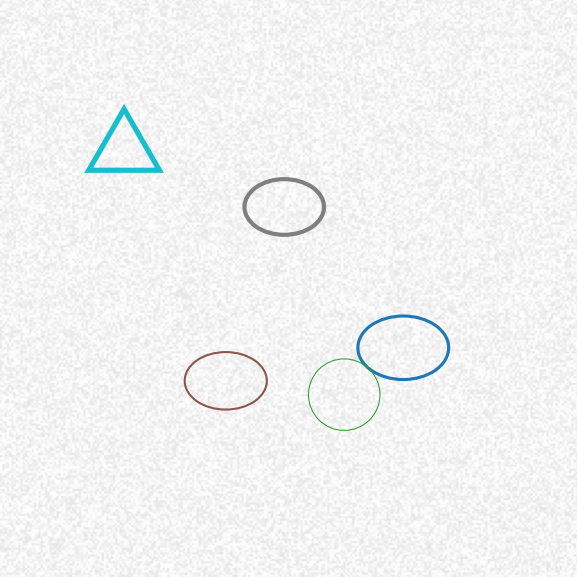[{"shape": "oval", "thickness": 1.5, "radius": 0.39, "center": [0.698, 0.397]}, {"shape": "circle", "thickness": 0.5, "radius": 0.31, "center": [0.596, 0.316]}, {"shape": "oval", "thickness": 1, "radius": 0.36, "center": [0.391, 0.34]}, {"shape": "oval", "thickness": 2, "radius": 0.34, "center": [0.492, 0.641]}, {"shape": "triangle", "thickness": 2.5, "radius": 0.35, "center": [0.215, 0.74]}]